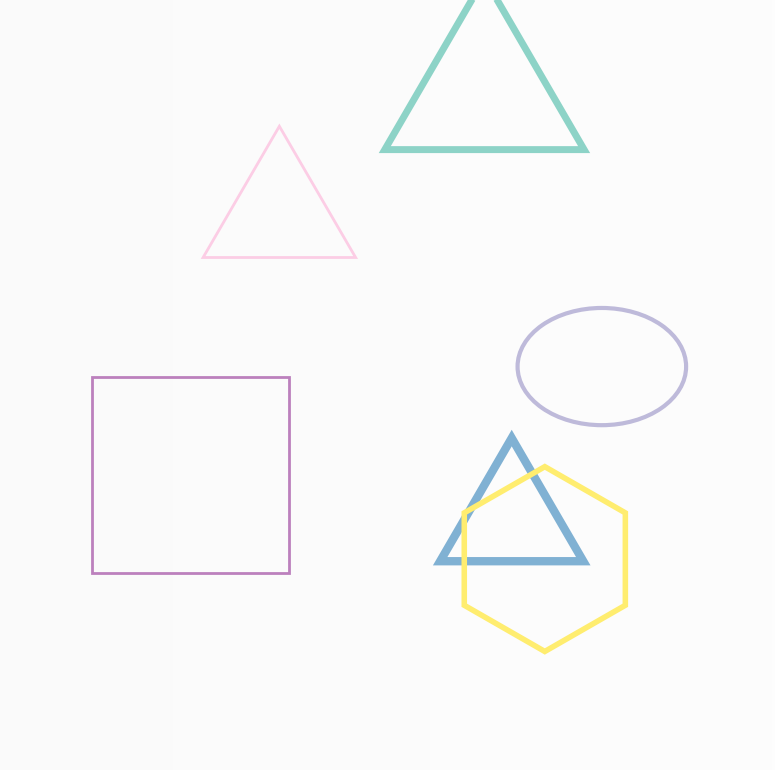[{"shape": "triangle", "thickness": 2.5, "radius": 0.74, "center": [0.625, 0.88]}, {"shape": "oval", "thickness": 1.5, "radius": 0.54, "center": [0.777, 0.524]}, {"shape": "triangle", "thickness": 3, "radius": 0.53, "center": [0.66, 0.324]}, {"shape": "triangle", "thickness": 1, "radius": 0.57, "center": [0.36, 0.722]}, {"shape": "square", "thickness": 1, "radius": 0.63, "center": [0.246, 0.383]}, {"shape": "hexagon", "thickness": 2, "radius": 0.6, "center": [0.703, 0.274]}]